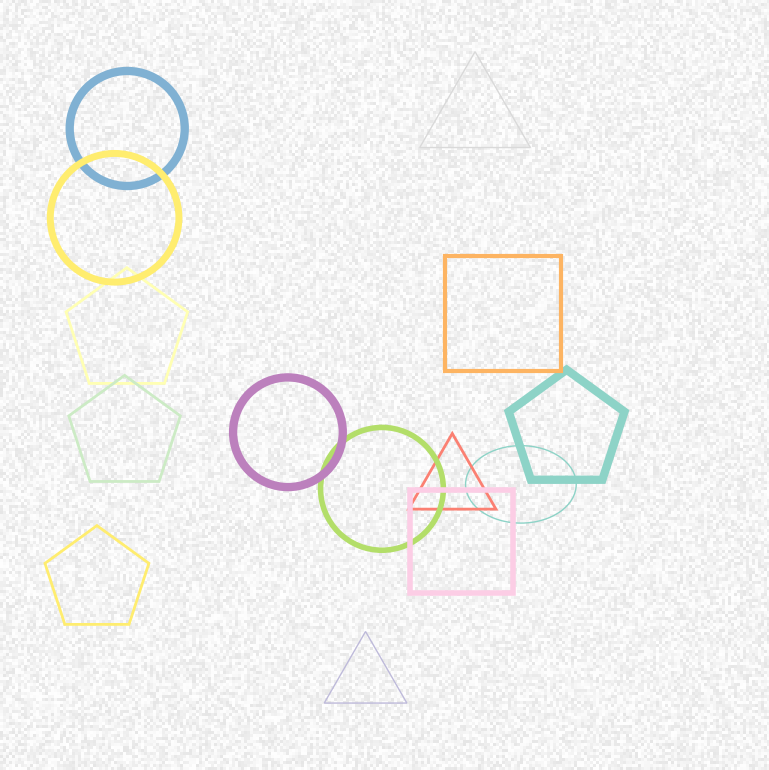[{"shape": "oval", "thickness": 0.5, "radius": 0.36, "center": [0.677, 0.371]}, {"shape": "pentagon", "thickness": 3, "radius": 0.4, "center": [0.736, 0.441]}, {"shape": "pentagon", "thickness": 1, "radius": 0.42, "center": [0.165, 0.569]}, {"shape": "triangle", "thickness": 0.5, "radius": 0.31, "center": [0.475, 0.118]}, {"shape": "triangle", "thickness": 1, "radius": 0.33, "center": [0.587, 0.372]}, {"shape": "circle", "thickness": 3, "radius": 0.37, "center": [0.165, 0.833]}, {"shape": "square", "thickness": 1.5, "radius": 0.38, "center": [0.653, 0.593]}, {"shape": "circle", "thickness": 2, "radius": 0.4, "center": [0.496, 0.365]}, {"shape": "square", "thickness": 2, "radius": 0.33, "center": [0.6, 0.296]}, {"shape": "triangle", "thickness": 0.5, "radius": 0.41, "center": [0.617, 0.85]}, {"shape": "circle", "thickness": 3, "radius": 0.36, "center": [0.374, 0.439]}, {"shape": "pentagon", "thickness": 1, "radius": 0.38, "center": [0.162, 0.436]}, {"shape": "pentagon", "thickness": 1, "radius": 0.35, "center": [0.126, 0.246]}, {"shape": "circle", "thickness": 2.5, "radius": 0.42, "center": [0.149, 0.717]}]